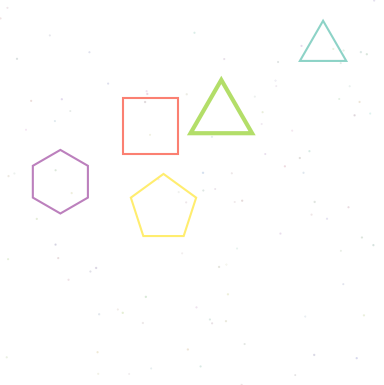[{"shape": "triangle", "thickness": 1.5, "radius": 0.35, "center": [0.839, 0.877]}, {"shape": "square", "thickness": 1.5, "radius": 0.36, "center": [0.391, 0.673]}, {"shape": "triangle", "thickness": 3, "radius": 0.46, "center": [0.575, 0.7]}, {"shape": "hexagon", "thickness": 1.5, "radius": 0.41, "center": [0.157, 0.528]}, {"shape": "pentagon", "thickness": 1.5, "radius": 0.45, "center": [0.425, 0.459]}]